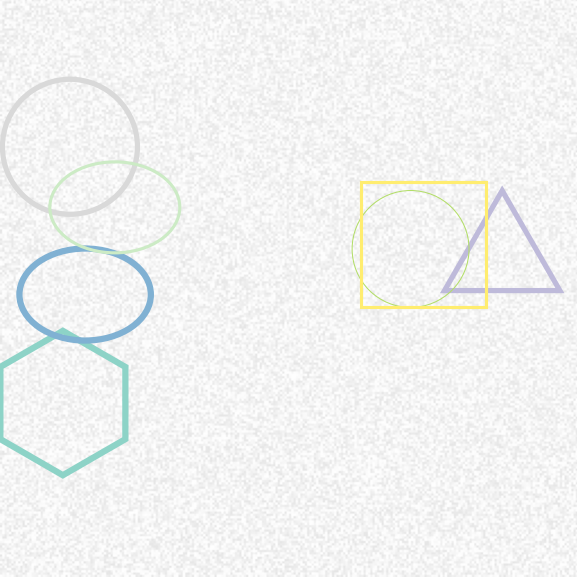[{"shape": "hexagon", "thickness": 3, "radius": 0.62, "center": [0.109, 0.301]}, {"shape": "triangle", "thickness": 2.5, "radius": 0.58, "center": [0.87, 0.554]}, {"shape": "oval", "thickness": 3, "radius": 0.57, "center": [0.147, 0.489]}, {"shape": "circle", "thickness": 0.5, "radius": 0.51, "center": [0.711, 0.568]}, {"shape": "circle", "thickness": 2.5, "radius": 0.58, "center": [0.121, 0.745]}, {"shape": "oval", "thickness": 1.5, "radius": 0.56, "center": [0.199, 0.64]}, {"shape": "square", "thickness": 1.5, "radius": 0.54, "center": [0.734, 0.576]}]